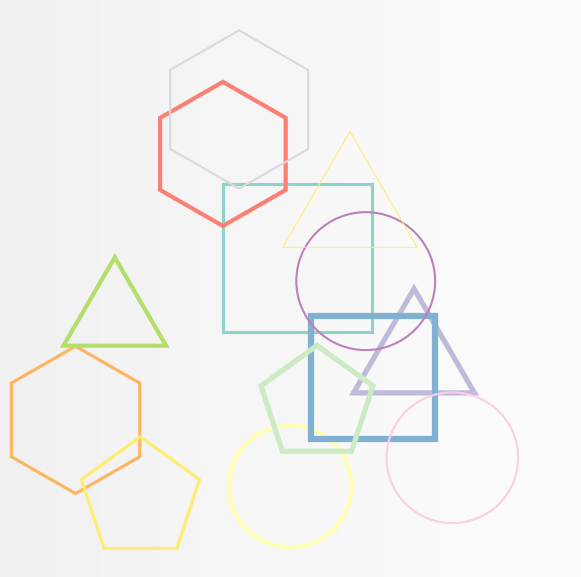[{"shape": "square", "thickness": 1.5, "radius": 0.64, "center": [0.512, 0.553]}, {"shape": "circle", "thickness": 2, "radius": 0.53, "center": [0.499, 0.157]}, {"shape": "triangle", "thickness": 2.5, "radius": 0.6, "center": [0.712, 0.379]}, {"shape": "hexagon", "thickness": 2, "radius": 0.62, "center": [0.383, 0.733]}, {"shape": "square", "thickness": 3, "radius": 0.53, "center": [0.642, 0.346]}, {"shape": "hexagon", "thickness": 1.5, "radius": 0.64, "center": [0.13, 0.272]}, {"shape": "triangle", "thickness": 2, "radius": 0.51, "center": [0.197, 0.452]}, {"shape": "circle", "thickness": 1, "radius": 0.57, "center": [0.778, 0.207]}, {"shape": "hexagon", "thickness": 1, "radius": 0.68, "center": [0.411, 0.81]}, {"shape": "circle", "thickness": 1, "radius": 0.6, "center": [0.629, 0.512]}, {"shape": "pentagon", "thickness": 2.5, "radius": 0.51, "center": [0.545, 0.3]}, {"shape": "triangle", "thickness": 0.5, "radius": 0.67, "center": [0.602, 0.638]}, {"shape": "pentagon", "thickness": 1.5, "radius": 0.53, "center": [0.242, 0.136]}]